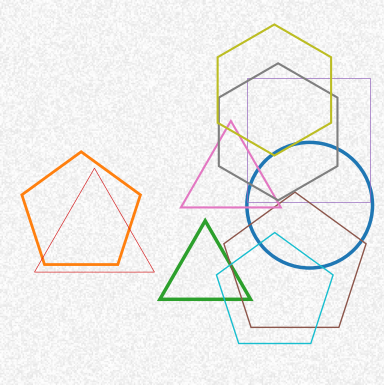[{"shape": "circle", "thickness": 2.5, "radius": 0.82, "center": [0.804, 0.467]}, {"shape": "pentagon", "thickness": 2, "radius": 0.81, "center": [0.211, 0.444]}, {"shape": "triangle", "thickness": 2.5, "radius": 0.68, "center": [0.533, 0.291]}, {"shape": "triangle", "thickness": 0.5, "radius": 0.9, "center": [0.245, 0.383]}, {"shape": "square", "thickness": 0.5, "radius": 0.8, "center": [0.802, 0.637]}, {"shape": "pentagon", "thickness": 1, "radius": 0.97, "center": [0.766, 0.307]}, {"shape": "triangle", "thickness": 1.5, "radius": 0.75, "center": [0.6, 0.536]}, {"shape": "hexagon", "thickness": 1.5, "radius": 0.89, "center": [0.722, 0.658]}, {"shape": "hexagon", "thickness": 1.5, "radius": 0.85, "center": [0.713, 0.766]}, {"shape": "pentagon", "thickness": 1, "radius": 0.8, "center": [0.714, 0.237]}]